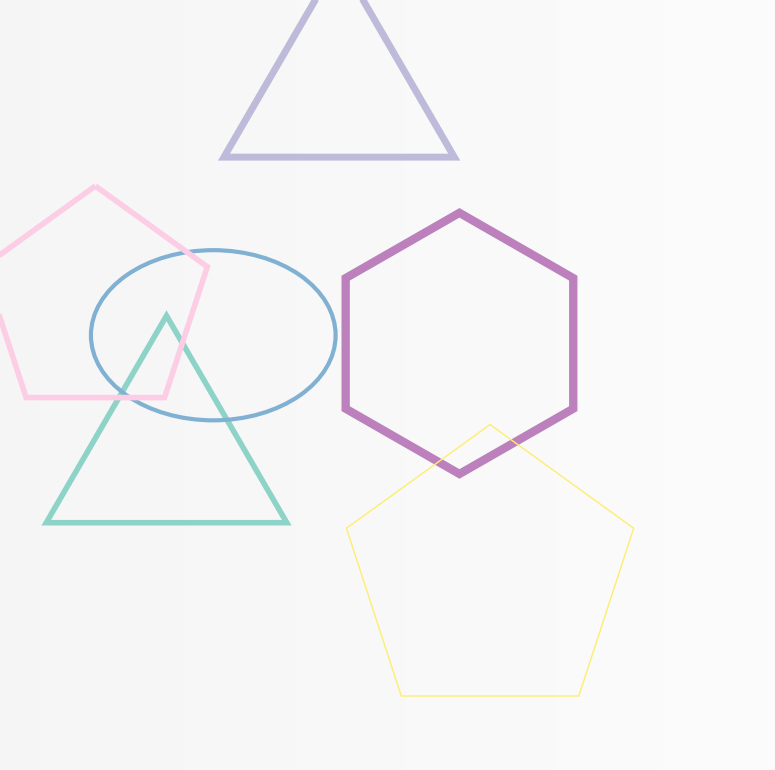[{"shape": "triangle", "thickness": 2, "radius": 0.9, "center": [0.215, 0.411]}, {"shape": "triangle", "thickness": 2.5, "radius": 0.86, "center": [0.438, 0.882]}, {"shape": "oval", "thickness": 1.5, "radius": 0.79, "center": [0.275, 0.565]}, {"shape": "pentagon", "thickness": 2, "radius": 0.76, "center": [0.123, 0.607]}, {"shape": "hexagon", "thickness": 3, "radius": 0.85, "center": [0.593, 0.554]}, {"shape": "pentagon", "thickness": 0.5, "radius": 0.97, "center": [0.632, 0.254]}]